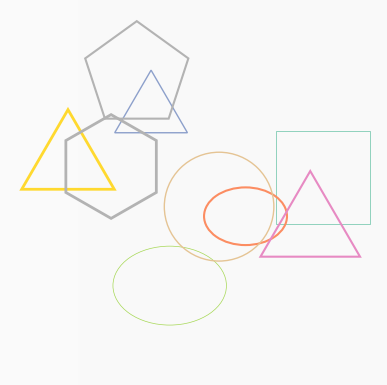[{"shape": "square", "thickness": 0.5, "radius": 0.6, "center": [0.833, 0.538]}, {"shape": "oval", "thickness": 1.5, "radius": 0.54, "center": [0.634, 0.438]}, {"shape": "triangle", "thickness": 1, "radius": 0.54, "center": [0.39, 0.709]}, {"shape": "triangle", "thickness": 1.5, "radius": 0.74, "center": [0.801, 0.407]}, {"shape": "oval", "thickness": 0.5, "radius": 0.73, "center": [0.438, 0.258]}, {"shape": "triangle", "thickness": 2, "radius": 0.69, "center": [0.175, 0.577]}, {"shape": "circle", "thickness": 1, "radius": 0.71, "center": [0.565, 0.463]}, {"shape": "hexagon", "thickness": 2, "radius": 0.67, "center": [0.287, 0.568]}, {"shape": "pentagon", "thickness": 1.5, "radius": 0.7, "center": [0.353, 0.805]}]